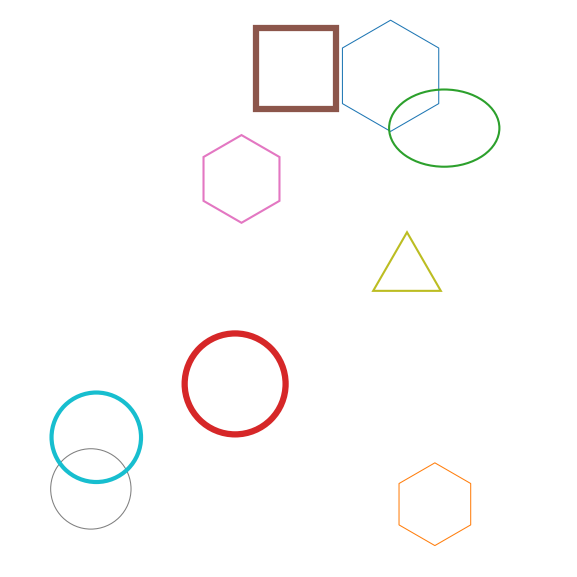[{"shape": "hexagon", "thickness": 0.5, "radius": 0.48, "center": [0.676, 0.868]}, {"shape": "hexagon", "thickness": 0.5, "radius": 0.36, "center": [0.753, 0.126]}, {"shape": "oval", "thickness": 1, "radius": 0.48, "center": [0.769, 0.777]}, {"shape": "circle", "thickness": 3, "radius": 0.44, "center": [0.407, 0.334]}, {"shape": "square", "thickness": 3, "radius": 0.35, "center": [0.512, 0.881]}, {"shape": "hexagon", "thickness": 1, "radius": 0.38, "center": [0.418, 0.689]}, {"shape": "circle", "thickness": 0.5, "radius": 0.35, "center": [0.157, 0.153]}, {"shape": "triangle", "thickness": 1, "radius": 0.34, "center": [0.705, 0.529]}, {"shape": "circle", "thickness": 2, "radius": 0.39, "center": [0.167, 0.242]}]